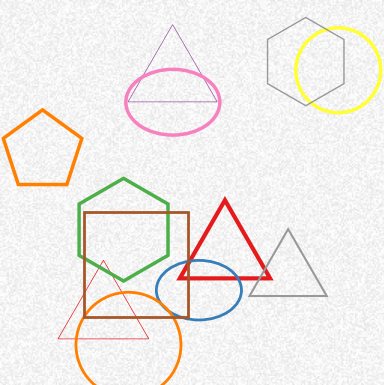[{"shape": "triangle", "thickness": 0.5, "radius": 0.68, "center": [0.269, 0.188]}, {"shape": "triangle", "thickness": 3, "radius": 0.68, "center": [0.584, 0.345]}, {"shape": "oval", "thickness": 2, "radius": 0.55, "center": [0.517, 0.246]}, {"shape": "hexagon", "thickness": 2.5, "radius": 0.67, "center": [0.321, 0.403]}, {"shape": "triangle", "thickness": 0.5, "radius": 0.67, "center": [0.448, 0.802]}, {"shape": "circle", "thickness": 2, "radius": 0.68, "center": [0.334, 0.104]}, {"shape": "pentagon", "thickness": 2.5, "radius": 0.54, "center": [0.111, 0.607]}, {"shape": "circle", "thickness": 2.5, "radius": 0.55, "center": [0.879, 0.817]}, {"shape": "square", "thickness": 2, "radius": 0.68, "center": [0.353, 0.314]}, {"shape": "oval", "thickness": 2.5, "radius": 0.61, "center": [0.449, 0.735]}, {"shape": "triangle", "thickness": 1.5, "radius": 0.58, "center": [0.748, 0.289]}, {"shape": "hexagon", "thickness": 1, "radius": 0.57, "center": [0.794, 0.84]}]